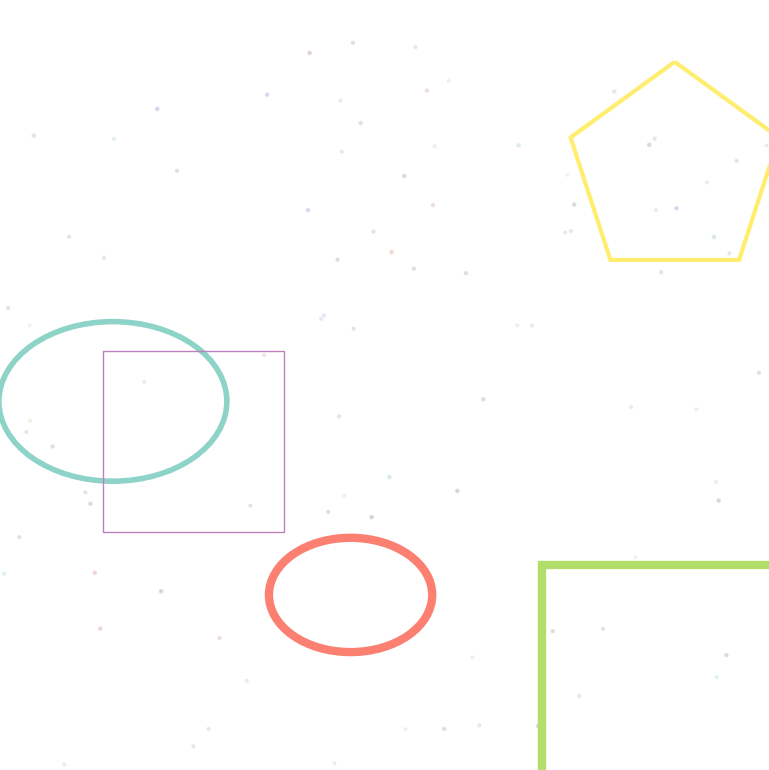[{"shape": "oval", "thickness": 2, "radius": 0.74, "center": [0.147, 0.479]}, {"shape": "oval", "thickness": 3, "radius": 0.53, "center": [0.455, 0.227]}, {"shape": "square", "thickness": 3, "radius": 0.74, "center": [0.853, 0.117]}, {"shape": "square", "thickness": 0.5, "radius": 0.59, "center": [0.251, 0.426]}, {"shape": "pentagon", "thickness": 1.5, "radius": 0.71, "center": [0.876, 0.778]}]